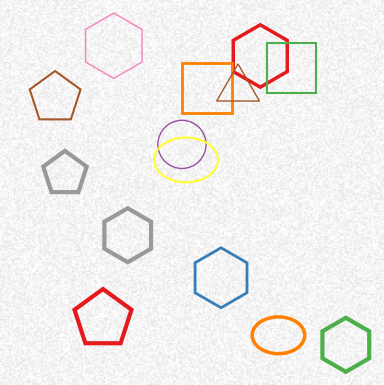[{"shape": "pentagon", "thickness": 3, "radius": 0.39, "center": [0.268, 0.171]}, {"shape": "hexagon", "thickness": 2.5, "radius": 0.4, "center": [0.676, 0.855]}, {"shape": "hexagon", "thickness": 2, "radius": 0.39, "center": [0.574, 0.279]}, {"shape": "hexagon", "thickness": 3, "radius": 0.35, "center": [0.898, 0.104]}, {"shape": "square", "thickness": 1.5, "radius": 0.32, "center": [0.757, 0.823]}, {"shape": "circle", "thickness": 1, "radius": 0.31, "center": [0.473, 0.625]}, {"shape": "square", "thickness": 2, "radius": 0.32, "center": [0.537, 0.771]}, {"shape": "oval", "thickness": 2.5, "radius": 0.34, "center": [0.723, 0.129]}, {"shape": "oval", "thickness": 1.5, "radius": 0.42, "center": [0.483, 0.585]}, {"shape": "triangle", "thickness": 1, "radius": 0.32, "center": [0.618, 0.77]}, {"shape": "pentagon", "thickness": 1.5, "radius": 0.35, "center": [0.143, 0.746]}, {"shape": "hexagon", "thickness": 1, "radius": 0.42, "center": [0.296, 0.881]}, {"shape": "pentagon", "thickness": 3, "radius": 0.3, "center": [0.169, 0.549]}, {"shape": "hexagon", "thickness": 3, "radius": 0.35, "center": [0.332, 0.389]}]